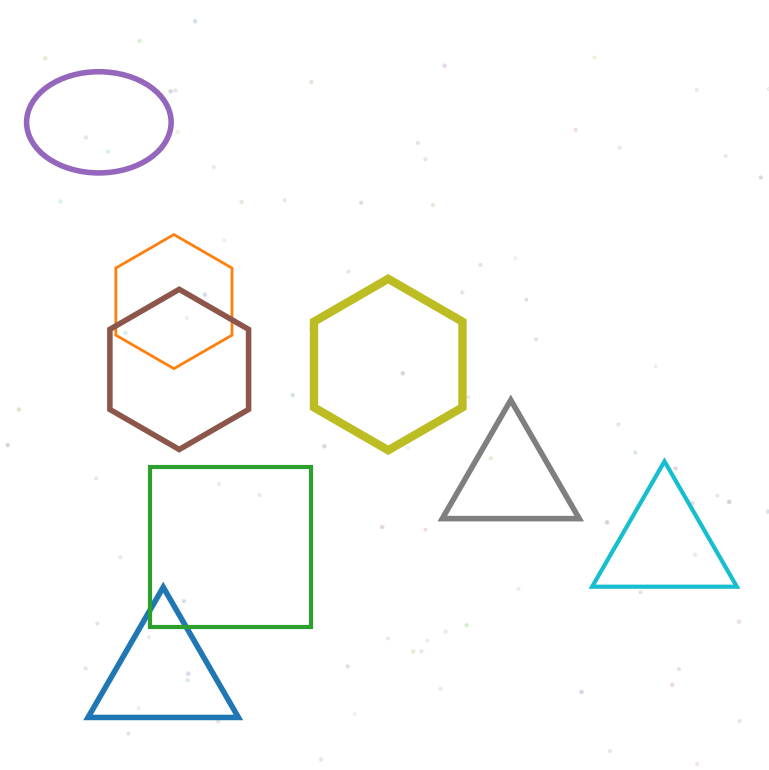[{"shape": "triangle", "thickness": 2, "radius": 0.56, "center": [0.212, 0.125]}, {"shape": "hexagon", "thickness": 1, "radius": 0.44, "center": [0.226, 0.608]}, {"shape": "square", "thickness": 1.5, "radius": 0.52, "center": [0.299, 0.289]}, {"shape": "oval", "thickness": 2, "radius": 0.47, "center": [0.128, 0.841]}, {"shape": "hexagon", "thickness": 2, "radius": 0.52, "center": [0.233, 0.52]}, {"shape": "triangle", "thickness": 2, "radius": 0.51, "center": [0.663, 0.378]}, {"shape": "hexagon", "thickness": 3, "radius": 0.56, "center": [0.504, 0.527]}, {"shape": "triangle", "thickness": 1.5, "radius": 0.54, "center": [0.863, 0.292]}]